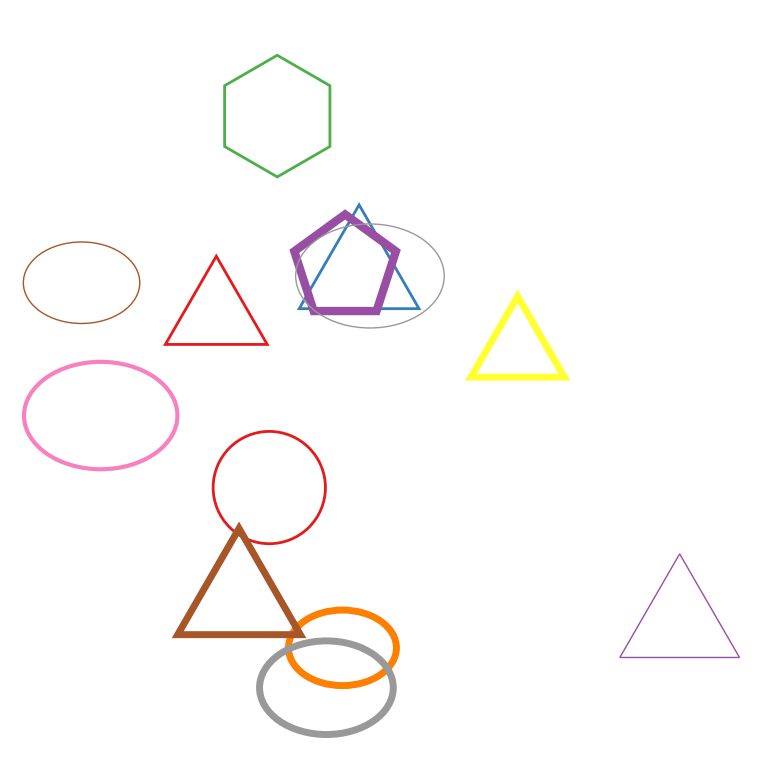[{"shape": "triangle", "thickness": 1, "radius": 0.38, "center": [0.281, 0.591]}, {"shape": "circle", "thickness": 1, "radius": 0.36, "center": [0.35, 0.367]}, {"shape": "triangle", "thickness": 1, "radius": 0.45, "center": [0.466, 0.644]}, {"shape": "hexagon", "thickness": 1, "radius": 0.39, "center": [0.36, 0.849]}, {"shape": "pentagon", "thickness": 3, "radius": 0.35, "center": [0.448, 0.652]}, {"shape": "triangle", "thickness": 0.5, "radius": 0.45, "center": [0.883, 0.191]}, {"shape": "oval", "thickness": 2.5, "radius": 0.35, "center": [0.445, 0.159]}, {"shape": "triangle", "thickness": 2.5, "radius": 0.35, "center": [0.672, 0.545]}, {"shape": "oval", "thickness": 0.5, "radius": 0.38, "center": [0.106, 0.633]}, {"shape": "triangle", "thickness": 2.5, "radius": 0.46, "center": [0.31, 0.222]}, {"shape": "oval", "thickness": 1.5, "radius": 0.5, "center": [0.131, 0.46]}, {"shape": "oval", "thickness": 0.5, "radius": 0.48, "center": [0.48, 0.642]}, {"shape": "oval", "thickness": 2.5, "radius": 0.43, "center": [0.424, 0.107]}]